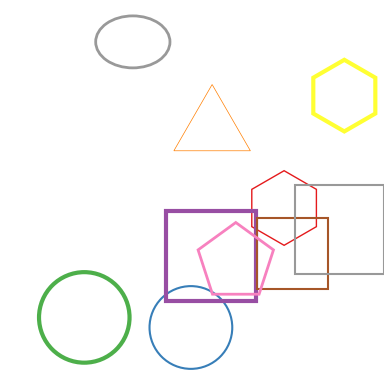[{"shape": "hexagon", "thickness": 1, "radius": 0.48, "center": [0.738, 0.46]}, {"shape": "circle", "thickness": 1.5, "radius": 0.54, "center": [0.496, 0.149]}, {"shape": "circle", "thickness": 3, "radius": 0.59, "center": [0.219, 0.176]}, {"shape": "square", "thickness": 3, "radius": 0.59, "center": [0.548, 0.334]}, {"shape": "triangle", "thickness": 0.5, "radius": 0.57, "center": [0.551, 0.666]}, {"shape": "hexagon", "thickness": 3, "radius": 0.47, "center": [0.894, 0.752]}, {"shape": "square", "thickness": 1.5, "radius": 0.46, "center": [0.759, 0.341]}, {"shape": "pentagon", "thickness": 2, "radius": 0.51, "center": [0.612, 0.319]}, {"shape": "oval", "thickness": 2, "radius": 0.48, "center": [0.345, 0.891]}, {"shape": "square", "thickness": 1.5, "radius": 0.58, "center": [0.882, 0.404]}]